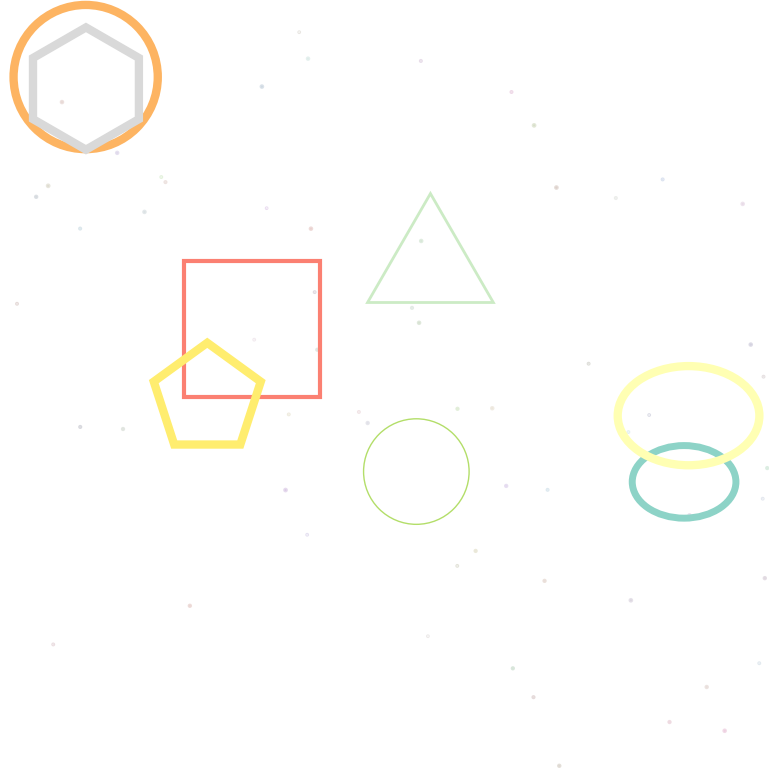[{"shape": "oval", "thickness": 2.5, "radius": 0.34, "center": [0.888, 0.374]}, {"shape": "oval", "thickness": 3, "radius": 0.46, "center": [0.894, 0.46]}, {"shape": "square", "thickness": 1.5, "radius": 0.44, "center": [0.327, 0.572]}, {"shape": "circle", "thickness": 3, "radius": 0.47, "center": [0.111, 0.9]}, {"shape": "circle", "thickness": 0.5, "radius": 0.34, "center": [0.541, 0.388]}, {"shape": "hexagon", "thickness": 3, "radius": 0.4, "center": [0.112, 0.885]}, {"shape": "triangle", "thickness": 1, "radius": 0.47, "center": [0.559, 0.654]}, {"shape": "pentagon", "thickness": 3, "radius": 0.37, "center": [0.269, 0.482]}]